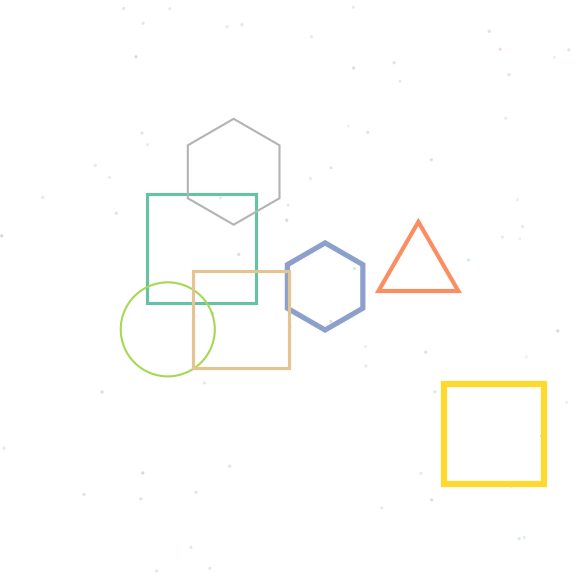[{"shape": "square", "thickness": 1.5, "radius": 0.47, "center": [0.349, 0.569]}, {"shape": "triangle", "thickness": 2, "radius": 0.4, "center": [0.724, 0.535]}, {"shape": "hexagon", "thickness": 2.5, "radius": 0.38, "center": [0.563, 0.503]}, {"shape": "circle", "thickness": 1, "radius": 0.41, "center": [0.29, 0.429]}, {"shape": "square", "thickness": 3, "radius": 0.43, "center": [0.855, 0.247]}, {"shape": "square", "thickness": 1.5, "radius": 0.42, "center": [0.417, 0.445]}, {"shape": "hexagon", "thickness": 1, "radius": 0.46, "center": [0.405, 0.702]}]